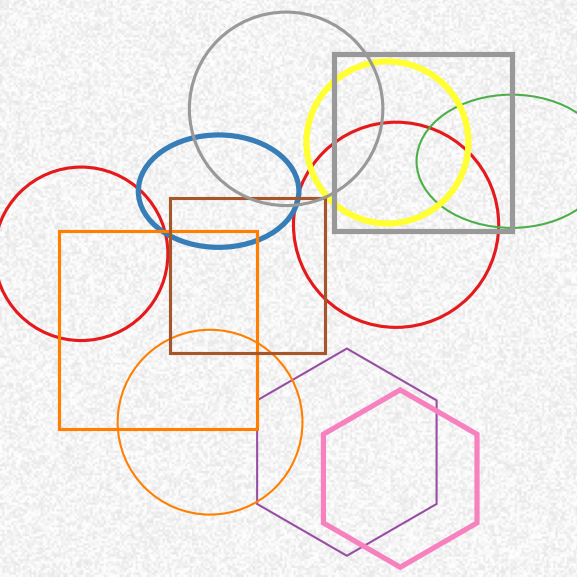[{"shape": "circle", "thickness": 1.5, "radius": 0.89, "center": [0.686, 0.61]}, {"shape": "circle", "thickness": 1.5, "radius": 0.75, "center": [0.14, 0.56]}, {"shape": "oval", "thickness": 2.5, "radius": 0.7, "center": [0.379, 0.668]}, {"shape": "oval", "thickness": 1, "radius": 0.82, "center": [0.886, 0.72]}, {"shape": "hexagon", "thickness": 1, "radius": 0.9, "center": [0.601, 0.216]}, {"shape": "square", "thickness": 1.5, "radius": 0.86, "center": [0.273, 0.428]}, {"shape": "circle", "thickness": 1, "radius": 0.8, "center": [0.364, 0.268]}, {"shape": "circle", "thickness": 3, "radius": 0.7, "center": [0.671, 0.753]}, {"shape": "square", "thickness": 1.5, "radius": 0.67, "center": [0.428, 0.522]}, {"shape": "hexagon", "thickness": 2.5, "radius": 0.77, "center": [0.693, 0.17]}, {"shape": "circle", "thickness": 1.5, "radius": 0.84, "center": [0.495, 0.811]}, {"shape": "square", "thickness": 2.5, "radius": 0.77, "center": [0.733, 0.752]}]